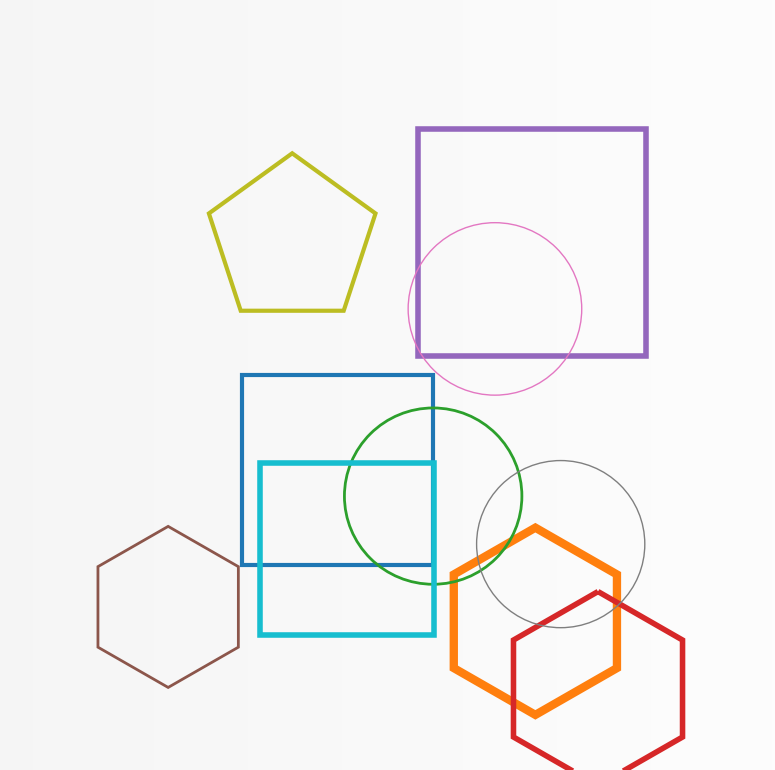[{"shape": "square", "thickness": 1.5, "radius": 0.61, "center": [0.435, 0.39]}, {"shape": "hexagon", "thickness": 3, "radius": 0.61, "center": [0.691, 0.193]}, {"shape": "circle", "thickness": 1, "radius": 0.57, "center": [0.559, 0.356]}, {"shape": "hexagon", "thickness": 2, "radius": 0.63, "center": [0.772, 0.106]}, {"shape": "square", "thickness": 2, "radius": 0.74, "center": [0.687, 0.686]}, {"shape": "hexagon", "thickness": 1, "radius": 0.52, "center": [0.217, 0.212]}, {"shape": "circle", "thickness": 0.5, "radius": 0.56, "center": [0.639, 0.599]}, {"shape": "circle", "thickness": 0.5, "radius": 0.54, "center": [0.723, 0.293]}, {"shape": "pentagon", "thickness": 1.5, "radius": 0.57, "center": [0.377, 0.688]}, {"shape": "square", "thickness": 2, "radius": 0.56, "center": [0.447, 0.287]}]